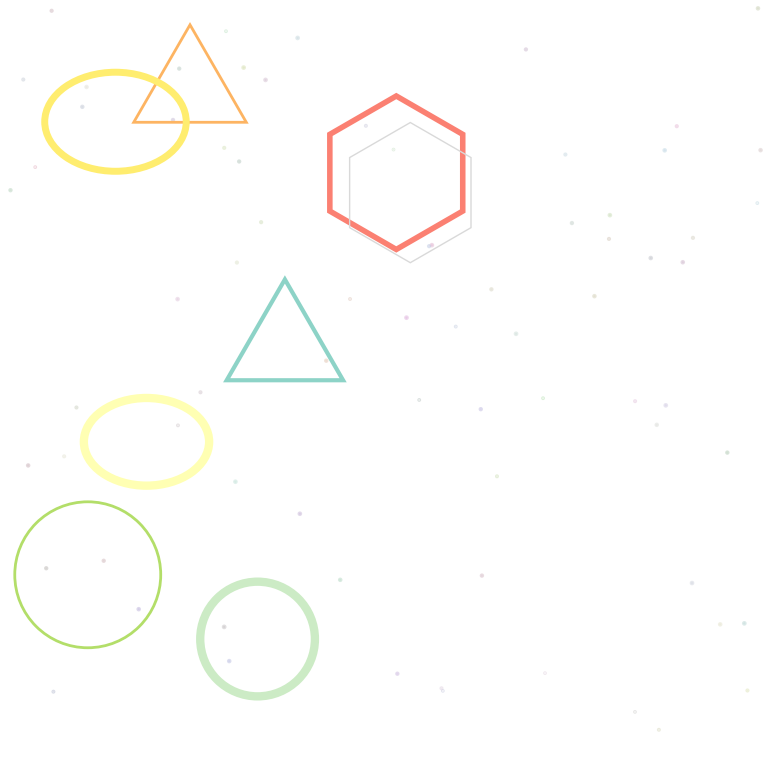[{"shape": "triangle", "thickness": 1.5, "radius": 0.44, "center": [0.37, 0.55]}, {"shape": "oval", "thickness": 3, "radius": 0.41, "center": [0.19, 0.426]}, {"shape": "hexagon", "thickness": 2, "radius": 0.5, "center": [0.515, 0.776]}, {"shape": "triangle", "thickness": 1, "radius": 0.42, "center": [0.247, 0.883]}, {"shape": "circle", "thickness": 1, "radius": 0.47, "center": [0.114, 0.254]}, {"shape": "hexagon", "thickness": 0.5, "radius": 0.46, "center": [0.533, 0.75]}, {"shape": "circle", "thickness": 3, "radius": 0.37, "center": [0.335, 0.17]}, {"shape": "oval", "thickness": 2.5, "radius": 0.46, "center": [0.15, 0.842]}]